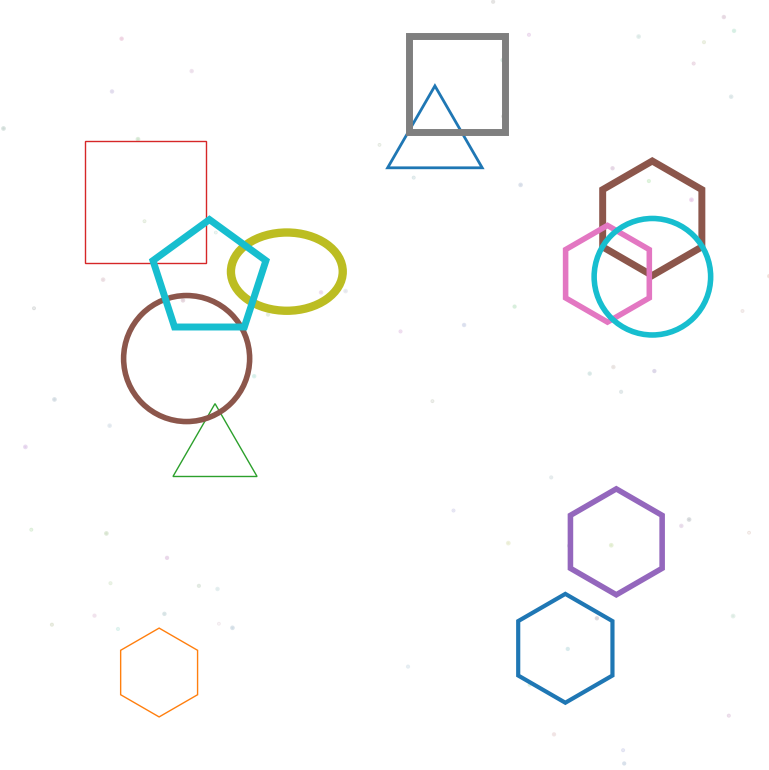[{"shape": "hexagon", "thickness": 1.5, "radius": 0.35, "center": [0.734, 0.158]}, {"shape": "triangle", "thickness": 1, "radius": 0.35, "center": [0.565, 0.818]}, {"shape": "hexagon", "thickness": 0.5, "radius": 0.29, "center": [0.207, 0.127]}, {"shape": "triangle", "thickness": 0.5, "radius": 0.32, "center": [0.279, 0.413]}, {"shape": "square", "thickness": 0.5, "radius": 0.39, "center": [0.189, 0.738]}, {"shape": "hexagon", "thickness": 2, "radius": 0.34, "center": [0.8, 0.296]}, {"shape": "circle", "thickness": 2, "radius": 0.41, "center": [0.242, 0.534]}, {"shape": "hexagon", "thickness": 2.5, "radius": 0.37, "center": [0.847, 0.717]}, {"shape": "hexagon", "thickness": 2, "radius": 0.31, "center": [0.789, 0.644]}, {"shape": "square", "thickness": 2.5, "radius": 0.31, "center": [0.594, 0.891]}, {"shape": "oval", "thickness": 3, "radius": 0.36, "center": [0.373, 0.647]}, {"shape": "circle", "thickness": 2, "radius": 0.38, "center": [0.847, 0.641]}, {"shape": "pentagon", "thickness": 2.5, "radius": 0.39, "center": [0.272, 0.638]}]